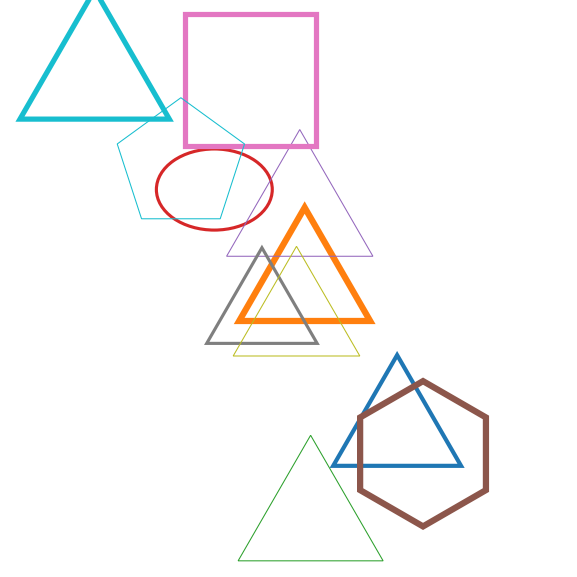[{"shape": "triangle", "thickness": 2, "radius": 0.64, "center": [0.688, 0.256]}, {"shape": "triangle", "thickness": 3, "radius": 0.65, "center": [0.528, 0.509]}, {"shape": "triangle", "thickness": 0.5, "radius": 0.72, "center": [0.538, 0.1]}, {"shape": "oval", "thickness": 1.5, "radius": 0.5, "center": [0.371, 0.671]}, {"shape": "triangle", "thickness": 0.5, "radius": 0.73, "center": [0.519, 0.629]}, {"shape": "hexagon", "thickness": 3, "radius": 0.63, "center": [0.733, 0.213]}, {"shape": "square", "thickness": 2.5, "radius": 0.57, "center": [0.434, 0.86]}, {"shape": "triangle", "thickness": 1.5, "radius": 0.55, "center": [0.454, 0.46]}, {"shape": "triangle", "thickness": 0.5, "radius": 0.63, "center": [0.513, 0.446]}, {"shape": "pentagon", "thickness": 0.5, "radius": 0.58, "center": [0.313, 0.714]}, {"shape": "triangle", "thickness": 2.5, "radius": 0.75, "center": [0.164, 0.868]}]